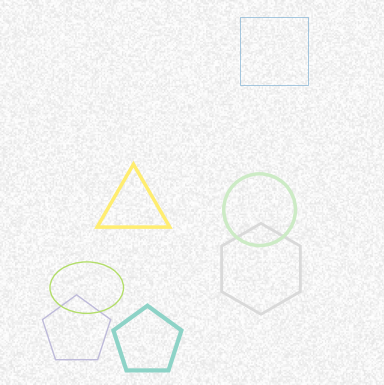[{"shape": "pentagon", "thickness": 3, "radius": 0.46, "center": [0.383, 0.113]}, {"shape": "pentagon", "thickness": 1, "radius": 0.47, "center": [0.199, 0.141]}, {"shape": "square", "thickness": 0.5, "radius": 0.44, "center": [0.711, 0.868]}, {"shape": "oval", "thickness": 1, "radius": 0.48, "center": [0.225, 0.253]}, {"shape": "hexagon", "thickness": 2, "radius": 0.59, "center": [0.678, 0.302]}, {"shape": "circle", "thickness": 2.5, "radius": 0.47, "center": [0.674, 0.455]}, {"shape": "triangle", "thickness": 2.5, "radius": 0.54, "center": [0.347, 0.465]}]